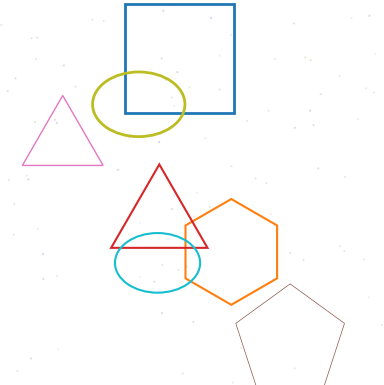[{"shape": "square", "thickness": 2, "radius": 0.71, "center": [0.466, 0.848]}, {"shape": "hexagon", "thickness": 1.5, "radius": 0.69, "center": [0.601, 0.346]}, {"shape": "triangle", "thickness": 1.5, "radius": 0.72, "center": [0.414, 0.428]}, {"shape": "pentagon", "thickness": 0.5, "radius": 0.74, "center": [0.754, 0.114]}, {"shape": "triangle", "thickness": 1, "radius": 0.61, "center": [0.163, 0.631]}, {"shape": "oval", "thickness": 2, "radius": 0.6, "center": [0.36, 0.729]}, {"shape": "oval", "thickness": 1.5, "radius": 0.55, "center": [0.409, 0.317]}]